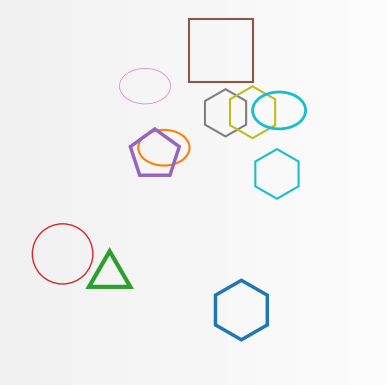[{"shape": "hexagon", "thickness": 2.5, "radius": 0.39, "center": [0.623, 0.195]}, {"shape": "oval", "thickness": 1.5, "radius": 0.33, "center": [0.423, 0.616]}, {"shape": "triangle", "thickness": 3, "radius": 0.31, "center": [0.283, 0.286]}, {"shape": "circle", "thickness": 1, "radius": 0.39, "center": [0.162, 0.34]}, {"shape": "pentagon", "thickness": 2.5, "radius": 0.33, "center": [0.4, 0.599]}, {"shape": "square", "thickness": 1.5, "radius": 0.41, "center": [0.57, 0.869]}, {"shape": "oval", "thickness": 0.5, "radius": 0.33, "center": [0.374, 0.776]}, {"shape": "hexagon", "thickness": 1.5, "radius": 0.31, "center": [0.582, 0.707]}, {"shape": "hexagon", "thickness": 1.5, "radius": 0.34, "center": [0.652, 0.708]}, {"shape": "oval", "thickness": 2, "radius": 0.34, "center": [0.72, 0.713]}, {"shape": "hexagon", "thickness": 1.5, "radius": 0.32, "center": [0.715, 0.548]}]